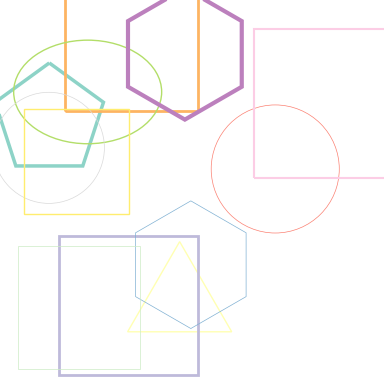[{"shape": "pentagon", "thickness": 2.5, "radius": 0.74, "center": [0.128, 0.689]}, {"shape": "triangle", "thickness": 1, "radius": 0.78, "center": [0.467, 0.216]}, {"shape": "square", "thickness": 2, "radius": 0.9, "center": [0.333, 0.206]}, {"shape": "circle", "thickness": 0.5, "radius": 0.83, "center": [0.715, 0.561]}, {"shape": "hexagon", "thickness": 0.5, "radius": 0.83, "center": [0.496, 0.312]}, {"shape": "square", "thickness": 2, "radius": 0.87, "center": [0.341, 0.884]}, {"shape": "oval", "thickness": 1, "radius": 0.96, "center": [0.228, 0.761]}, {"shape": "square", "thickness": 1.5, "radius": 0.97, "center": [0.854, 0.731]}, {"shape": "circle", "thickness": 0.5, "radius": 0.72, "center": [0.127, 0.616]}, {"shape": "hexagon", "thickness": 3, "radius": 0.85, "center": [0.48, 0.86]}, {"shape": "square", "thickness": 0.5, "radius": 0.8, "center": [0.206, 0.202]}, {"shape": "square", "thickness": 1, "radius": 0.68, "center": [0.199, 0.58]}]